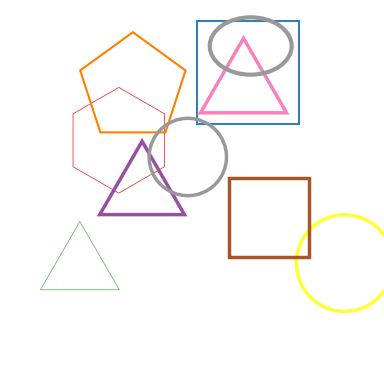[{"shape": "hexagon", "thickness": 0.5, "radius": 0.69, "center": [0.309, 0.636]}, {"shape": "square", "thickness": 1.5, "radius": 0.67, "center": [0.644, 0.812]}, {"shape": "triangle", "thickness": 0.5, "radius": 0.59, "center": [0.207, 0.306]}, {"shape": "triangle", "thickness": 2.5, "radius": 0.63, "center": [0.369, 0.506]}, {"shape": "pentagon", "thickness": 1.5, "radius": 0.72, "center": [0.345, 0.773]}, {"shape": "circle", "thickness": 2.5, "radius": 0.63, "center": [0.895, 0.317]}, {"shape": "square", "thickness": 2.5, "radius": 0.52, "center": [0.699, 0.435]}, {"shape": "triangle", "thickness": 2.5, "radius": 0.65, "center": [0.633, 0.772]}, {"shape": "circle", "thickness": 2.5, "radius": 0.5, "center": [0.488, 0.592]}, {"shape": "oval", "thickness": 3, "radius": 0.53, "center": [0.651, 0.881]}]